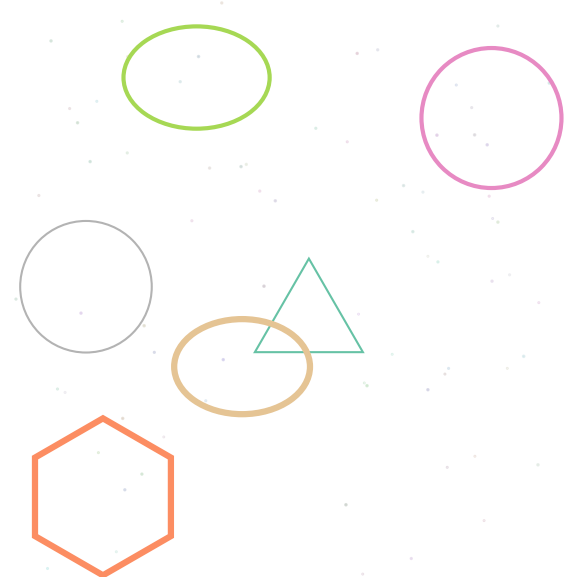[{"shape": "triangle", "thickness": 1, "radius": 0.54, "center": [0.535, 0.443]}, {"shape": "hexagon", "thickness": 3, "radius": 0.68, "center": [0.178, 0.139]}, {"shape": "circle", "thickness": 2, "radius": 0.61, "center": [0.851, 0.795]}, {"shape": "oval", "thickness": 2, "radius": 0.63, "center": [0.34, 0.865]}, {"shape": "oval", "thickness": 3, "radius": 0.59, "center": [0.419, 0.364]}, {"shape": "circle", "thickness": 1, "radius": 0.57, "center": [0.149, 0.503]}]